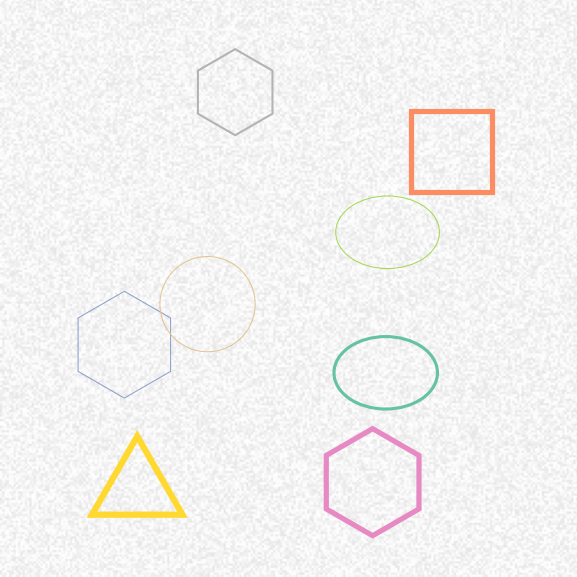[{"shape": "oval", "thickness": 1.5, "radius": 0.45, "center": [0.668, 0.354]}, {"shape": "square", "thickness": 2.5, "radius": 0.35, "center": [0.782, 0.736]}, {"shape": "hexagon", "thickness": 0.5, "radius": 0.46, "center": [0.215, 0.402]}, {"shape": "hexagon", "thickness": 2.5, "radius": 0.46, "center": [0.645, 0.164]}, {"shape": "oval", "thickness": 0.5, "radius": 0.45, "center": [0.671, 0.597]}, {"shape": "triangle", "thickness": 3, "radius": 0.45, "center": [0.238, 0.153]}, {"shape": "circle", "thickness": 0.5, "radius": 0.41, "center": [0.359, 0.473]}, {"shape": "hexagon", "thickness": 1, "radius": 0.37, "center": [0.407, 0.839]}]